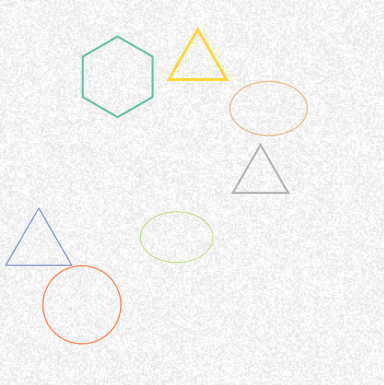[{"shape": "hexagon", "thickness": 1.5, "radius": 0.52, "center": [0.306, 0.8]}, {"shape": "circle", "thickness": 1, "radius": 0.51, "center": [0.213, 0.208]}, {"shape": "triangle", "thickness": 1, "radius": 0.49, "center": [0.101, 0.36]}, {"shape": "oval", "thickness": 0.5, "radius": 0.47, "center": [0.459, 0.384]}, {"shape": "triangle", "thickness": 2, "radius": 0.43, "center": [0.514, 0.837]}, {"shape": "oval", "thickness": 1, "radius": 0.5, "center": [0.698, 0.718]}, {"shape": "triangle", "thickness": 1.5, "radius": 0.42, "center": [0.677, 0.541]}]